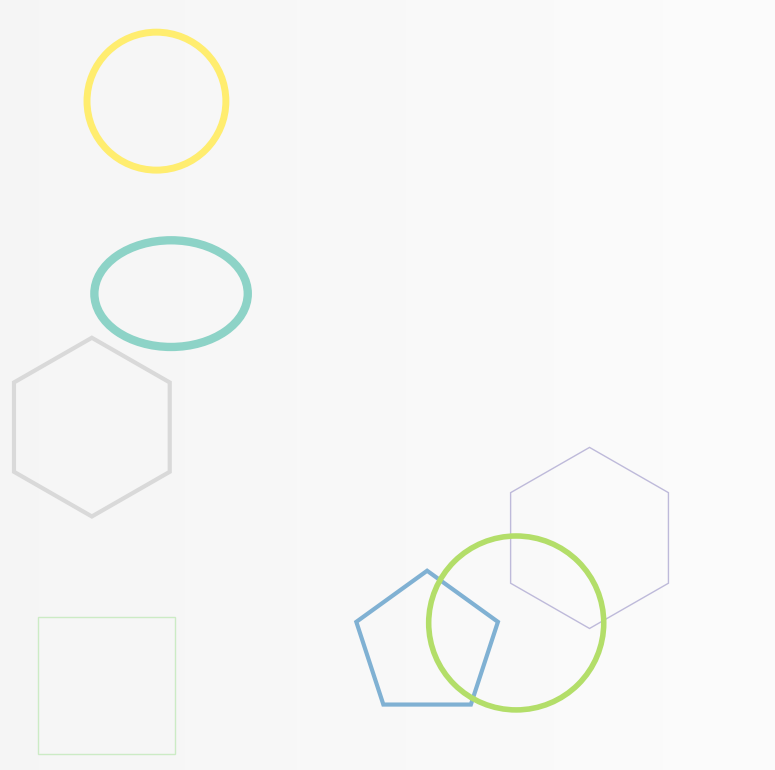[{"shape": "oval", "thickness": 3, "radius": 0.49, "center": [0.221, 0.619]}, {"shape": "hexagon", "thickness": 0.5, "radius": 0.59, "center": [0.761, 0.301]}, {"shape": "pentagon", "thickness": 1.5, "radius": 0.48, "center": [0.551, 0.163]}, {"shape": "circle", "thickness": 2, "radius": 0.56, "center": [0.666, 0.191]}, {"shape": "hexagon", "thickness": 1.5, "radius": 0.58, "center": [0.119, 0.445]}, {"shape": "square", "thickness": 0.5, "radius": 0.44, "center": [0.138, 0.11]}, {"shape": "circle", "thickness": 2.5, "radius": 0.45, "center": [0.202, 0.869]}]